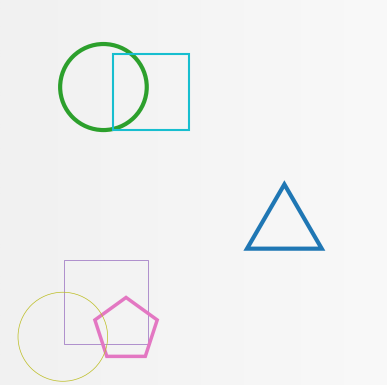[{"shape": "triangle", "thickness": 3, "radius": 0.56, "center": [0.734, 0.41]}, {"shape": "circle", "thickness": 3, "radius": 0.56, "center": [0.267, 0.774]}, {"shape": "square", "thickness": 0.5, "radius": 0.54, "center": [0.274, 0.215]}, {"shape": "pentagon", "thickness": 2.5, "radius": 0.42, "center": [0.325, 0.143]}, {"shape": "circle", "thickness": 0.5, "radius": 0.58, "center": [0.162, 0.125]}, {"shape": "square", "thickness": 1.5, "radius": 0.5, "center": [0.39, 0.762]}]